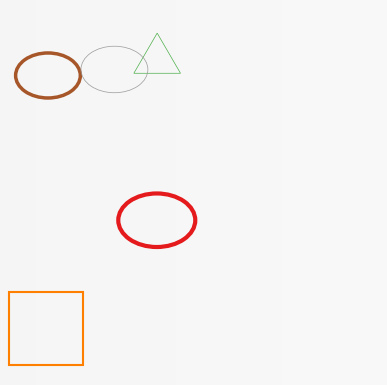[{"shape": "oval", "thickness": 3, "radius": 0.5, "center": [0.405, 0.428]}, {"shape": "triangle", "thickness": 0.5, "radius": 0.35, "center": [0.406, 0.844]}, {"shape": "square", "thickness": 1.5, "radius": 0.47, "center": [0.119, 0.147]}, {"shape": "oval", "thickness": 2.5, "radius": 0.42, "center": [0.124, 0.804]}, {"shape": "oval", "thickness": 0.5, "radius": 0.43, "center": [0.295, 0.82]}]